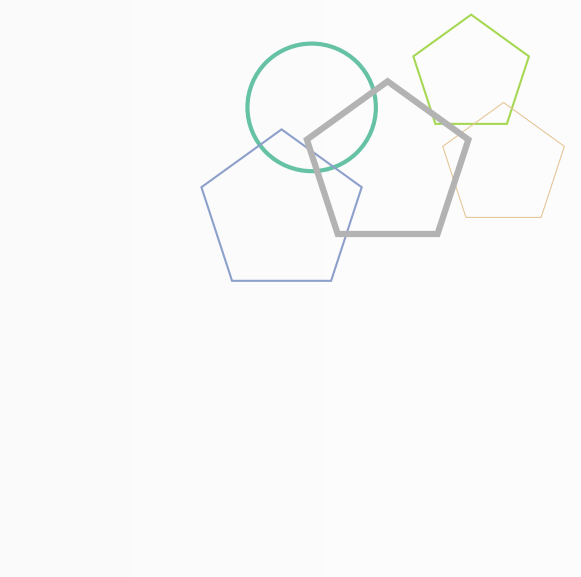[{"shape": "circle", "thickness": 2, "radius": 0.55, "center": [0.536, 0.813]}, {"shape": "pentagon", "thickness": 1, "radius": 0.72, "center": [0.484, 0.63]}, {"shape": "pentagon", "thickness": 1, "radius": 0.52, "center": [0.811, 0.869]}, {"shape": "pentagon", "thickness": 0.5, "radius": 0.55, "center": [0.866, 0.712]}, {"shape": "pentagon", "thickness": 3, "radius": 0.73, "center": [0.667, 0.712]}]